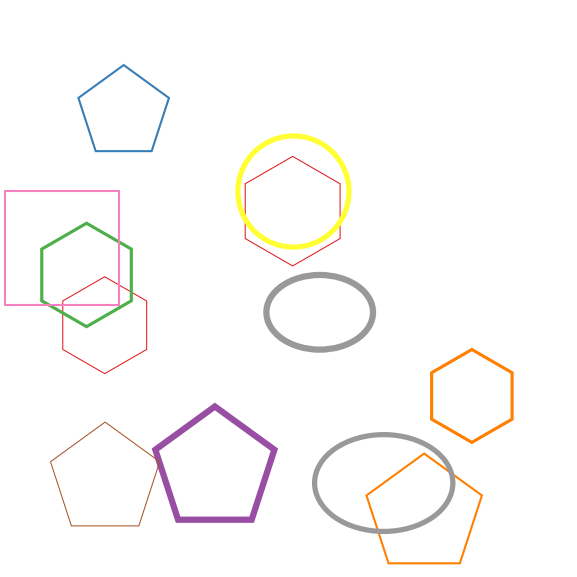[{"shape": "hexagon", "thickness": 0.5, "radius": 0.42, "center": [0.181, 0.436]}, {"shape": "hexagon", "thickness": 0.5, "radius": 0.47, "center": [0.507, 0.633]}, {"shape": "pentagon", "thickness": 1, "radius": 0.41, "center": [0.214, 0.804]}, {"shape": "hexagon", "thickness": 1.5, "radius": 0.45, "center": [0.15, 0.523]}, {"shape": "pentagon", "thickness": 3, "radius": 0.54, "center": [0.372, 0.187]}, {"shape": "pentagon", "thickness": 1, "radius": 0.53, "center": [0.735, 0.109]}, {"shape": "hexagon", "thickness": 1.5, "radius": 0.4, "center": [0.817, 0.314]}, {"shape": "circle", "thickness": 2.5, "radius": 0.48, "center": [0.508, 0.667]}, {"shape": "pentagon", "thickness": 0.5, "radius": 0.5, "center": [0.182, 0.169]}, {"shape": "square", "thickness": 1, "radius": 0.49, "center": [0.107, 0.57]}, {"shape": "oval", "thickness": 2.5, "radius": 0.6, "center": [0.664, 0.163]}, {"shape": "oval", "thickness": 3, "radius": 0.46, "center": [0.554, 0.458]}]